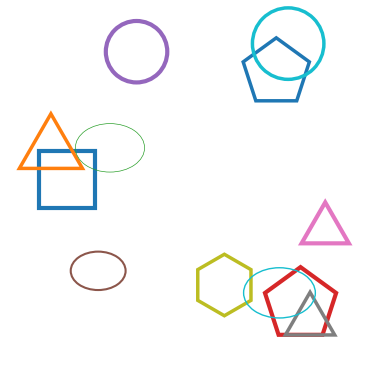[{"shape": "square", "thickness": 3, "radius": 0.37, "center": [0.175, 0.533]}, {"shape": "pentagon", "thickness": 2.5, "radius": 0.45, "center": [0.718, 0.811]}, {"shape": "triangle", "thickness": 2.5, "radius": 0.47, "center": [0.132, 0.61]}, {"shape": "oval", "thickness": 0.5, "radius": 0.45, "center": [0.286, 0.616]}, {"shape": "pentagon", "thickness": 3, "radius": 0.49, "center": [0.781, 0.209]}, {"shape": "circle", "thickness": 3, "radius": 0.4, "center": [0.355, 0.866]}, {"shape": "oval", "thickness": 1.5, "radius": 0.36, "center": [0.255, 0.297]}, {"shape": "triangle", "thickness": 3, "radius": 0.35, "center": [0.845, 0.403]}, {"shape": "triangle", "thickness": 2.5, "radius": 0.37, "center": [0.805, 0.167]}, {"shape": "hexagon", "thickness": 2.5, "radius": 0.4, "center": [0.583, 0.26]}, {"shape": "circle", "thickness": 2.5, "radius": 0.46, "center": [0.748, 0.887]}, {"shape": "oval", "thickness": 1, "radius": 0.47, "center": [0.726, 0.239]}]